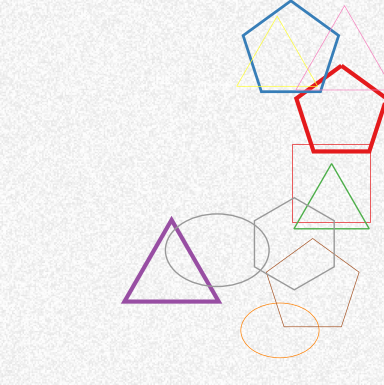[{"shape": "pentagon", "thickness": 3, "radius": 0.62, "center": [0.887, 0.706]}, {"shape": "square", "thickness": 0.5, "radius": 0.51, "center": [0.861, 0.524]}, {"shape": "pentagon", "thickness": 2, "radius": 0.65, "center": [0.756, 0.867]}, {"shape": "triangle", "thickness": 1, "radius": 0.56, "center": [0.861, 0.462]}, {"shape": "triangle", "thickness": 3, "radius": 0.71, "center": [0.446, 0.287]}, {"shape": "oval", "thickness": 0.5, "radius": 0.51, "center": [0.727, 0.142]}, {"shape": "triangle", "thickness": 0.5, "radius": 0.61, "center": [0.72, 0.837]}, {"shape": "pentagon", "thickness": 0.5, "radius": 0.63, "center": [0.812, 0.254]}, {"shape": "triangle", "thickness": 0.5, "radius": 0.73, "center": [0.895, 0.839]}, {"shape": "hexagon", "thickness": 1, "radius": 0.6, "center": [0.764, 0.367]}, {"shape": "oval", "thickness": 1, "radius": 0.67, "center": [0.564, 0.35]}]